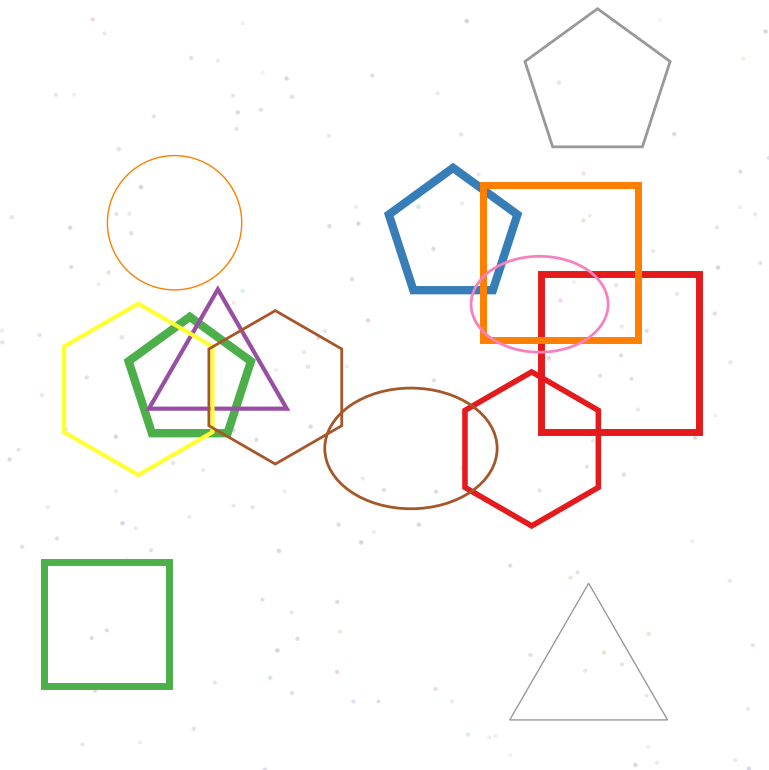[{"shape": "hexagon", "thickness": 2, "radius": 0.5, "center": [0.69, 0.417]}, {"shape": "square", "thickness": 2.5, "radius": 0.51, "center": [0.805, 0.541]}, {"shape": "pentagon", "thickness": 3, "radius": 0.44, "center": [0.588, 0.694]}, {"shape": "pentagon", "thickness": 3, "radius": 0.42, "center": [0.246, 0.505]}, {"shape": "square", "thickness": 2.5, "radius": 0.4, "center": [0.138, 0.189]}, {"shape": "triangle", "thickness": 1.5, "radius": 0.52, "center": [0.283, 0.521]}, {"shape": "circle", "thickness": 0.5, "radius": 0.44, "center": [0.227, 0.711]}, {"shape": "square", "thickness": 2.5, "radius": 0.5, "center": [0.728, 0.659]}, {"shape": "hexagon", "thickness": 1.5, "radius": 0.56, "center": [0.18, 0.494]}, {"shape": "oval", "thickness": 1, "radius": 0.56, "center": [0.534, 0.418]}, {"shape": "hexagon", "thickness": 1, "radius": 0.5, "center": [0.358, 0.497]}, {"shape": "oval", "thickness": 1, "radius": 0.44, "center": [0.701, 0.605]}, {"shape": "triangle", "thickness": 0.5, "radius": 0.59, "center": [0.764, 0.124]}, {"shape": "pentagon", "thickness": 1, "radius": 0.5, "center": [0.776, 0.89]}]